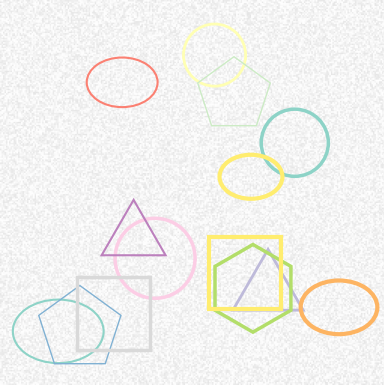[{"shape": "oval", "thickness": 1.5, "radius": 0.59, "center": [0.151, 0.139]}, {"shape": "circle", "thickness": 2.5, "radius": 0.44, "center": [0.766, 0.629]}, {"shape": "circle", "thickness": 2, "radius": 0.4, "center": [0.557, 0.857]}, {"shape": "triangle", "thickness": 2, "radius": 0.53, "center": [0.696, 0.247]}, {"shape": "oval", "thickness": 1.5, "radius": 0.46, "center": [0.317, 0.786]}, {"shape": "pentagon", "thickness": 1, "radius": 0.56, "center": [0.207, 0.146]}, {"shape": "oval", "thickness": 3, "radius": 0.5, "center": [0.881, 0.202]}, {"shape": "hexagon", "thickness": 2.5, "radius": 0.57, "center": [0.657, 0.251]}, {"shape": "circle", "thickness": 2.5, "radius": 0.52, "center": [0.403, 0.329]}, {"shape": "square", "thickness": 2.5, "radius": 0.47, "center": [0.294, 0.185]}, {"shape": "triangle", "thickness": 1.5, "radius": 0.48, "center": [0.347, 0.385]}, {"shape": "pentagon", "thickness": 1, "radius": 0.5, "center": [0.608, 0.754]}, {"shape": "oval", "thickness": 3, "radius": 0.41, "center": [0.652, 0.541]}, {"shape": "square", "thickness": 3, "radius": 0.46, "center": [0.636, 0.292]}]